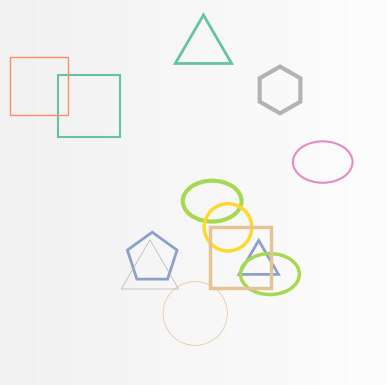[{"shape": "triangle", "thickness": 2, "radius": 0.42, "center": [0.525, 0.877]}, {"shape": "square", "thickness": 1.5, "radius": 0.4, "center": [0.229, 0.725]}, {"shape": "square", "thickness": 1, "radius": 0.37, "center": [0.101, 0.776]}, {"shape": "pentagon", "thickness": 2, "radius": 0.34, "center": [0.393, 0.33]}, {"shape": "triangle", "thickness": 2, "radius": 0.29, "center": [0.668, 0.317]}, {"shape": "oval", "thickness": 1.5, "radius": 0.38, "center": [0.833, 0.579]}, {"shape": "oval", "thickness": 3, "radius": 0.38, "center": [0.548, 0.478]}, {"shape": "oval", "thickness": 2.5, "radius": 0.38, "center": [0.697, 0.288]}, {"shape": "circle", "thickness": 2.5, "radius": 0.31, "center": [0.588, 0.409]}, {"shape": "circle", "thickness": 0.5, "radius": 0.41, "center": [0.504, 0.186]}, {"shape": "square", "thickness": 2.5, "radius": 0.4, "center": [0.621, 0.331]}, {"shape": "triangle", "thickness": 0.5, "radius": 0.43, "center": [0.387, 0.292]}, {"shape": "hexagon", "thickness": 3, "radius": 0.3, "center": [0.723, 0.766]}]